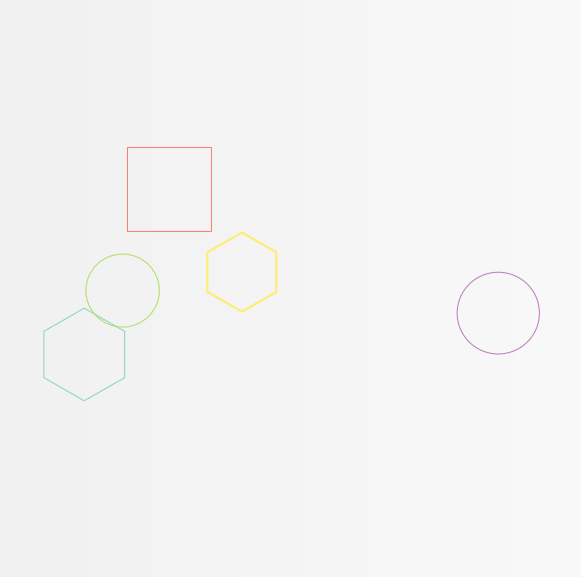[{"shape": "hexagon", "thickness": 0.5, "radius": 0.4, "center": [0.145, 0.385]}, {"shape": "square", "thickness": 0.5, "radius": 0.36, "center": [0.291, 0.672]}, {"shape": "circle", "thickness": 0.5, "radius": 0.32, "center": [0.211, 0.496]}, {"shape": "circle", "thickness": 0.5, "radius": 0.35, "center": [0.857, 0.457]}, {"shape": "hexagon", "thickness": 1, "radius": 0.34, "center": [0.416, 0.528]}]